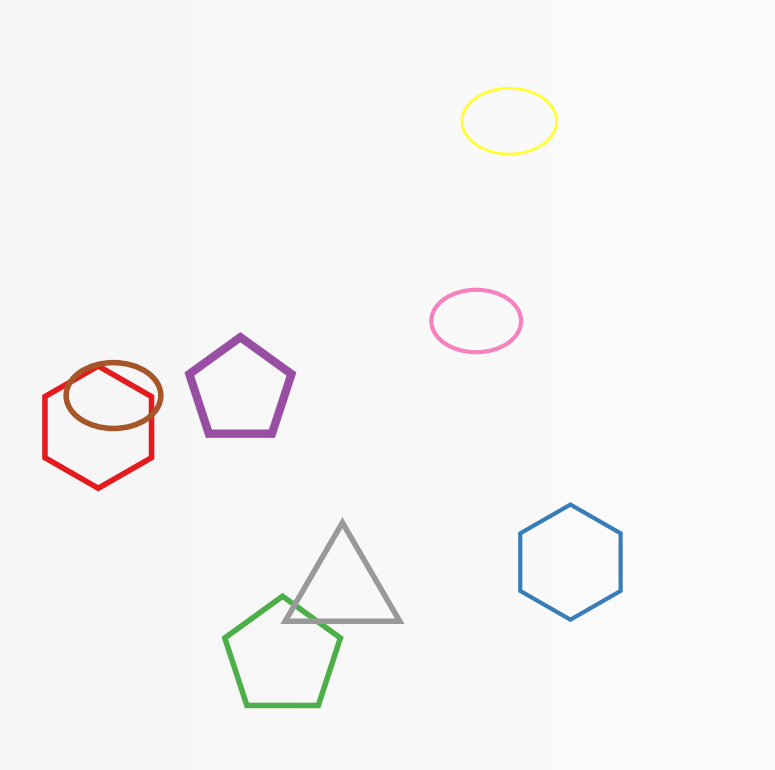[{"shape": "hexagon", "thickness": 2, "radius": 0.4, "center": [0.127, 0.445]}, {"shape": "hexagon", "thickness": 1.5, "radius": 0.37, "center": [0.736, 0.27]}, {"shape": "pentagon", "thickness": 2, "radius": 0.39, "center": [0.365, 0.147]}, {"shape": "pentagon", "thickness": 3, "radius": 0.35, "center": [0.31, 0.493]}, {"shape": "oval", "thickness": 1, "radius": 0.31, "center": [0.657, 0.843]}, {"shape": "oval", "thickness": 2, "radius": 0.31, "center": [0.146, 0.486]}, {"shape": "oval", "thickness": 1.5, "radius": 0.29, "center": [0.614, 0.583]}, {"shape": "triangle", "thickness": 2, "radius": 0.43, "center": [0.442, 0.236]}]